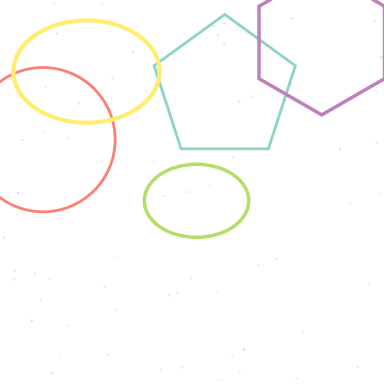[{"shape": "pentagon", "thickness": 2, "radius": 0.96, "center": [0.584, 0.77]}, {"shape": "circle", "thickness": 2, "radius": 0.94, "center": [0.112, 0.637]}, {"shape": "oval", "thickness": 2.5, "radius": 0.68, "center": [0.51, 0.479]}, {"shape": "hexagon", "thickness": 2.5, "radius": 0.94, "center": [0.836, 0.89]}, {"shape": "oval", "thickness": 3, "radius": 0.95, "center": [0.225, 0.814]}]